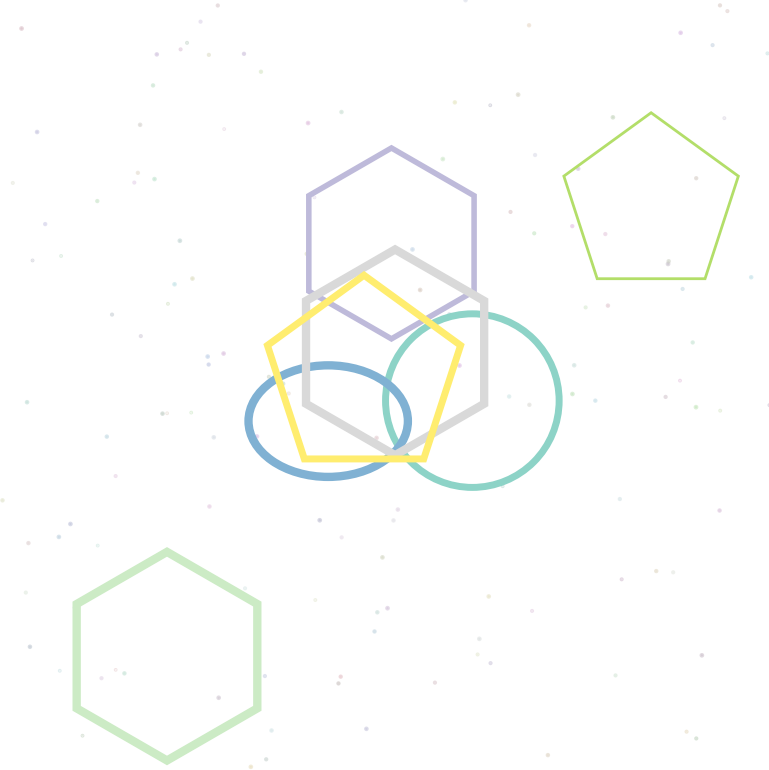[{"shape": "circle", "thickness": 2.5, "radius": 0.56, "center": [0.613, 0.48]}, {"shape": "hexagon", "thickness": 2, "radius": 0.62, "center": [0.508, 0.684]}, {"shape": "oval", "thickness": 3, "radius": 0.52, "center": [0.426, 0.453]}, {"shape": "pentagon", "thickness": 1, "radius": 0.6, "center": [0.846, 0.734]}, {"shape": "hexagon", "thickness": 3, "radius": 0.67, "center": [0.513, 0.542]}, {"shape": "hexagon", "thickness": 3, "radius": 0.68, "center": [0.217, 0.148]}, {"shape": "pentagon", "thickness": 2.5, "radius": 0.66, "center": [0.473, 0.511]}]